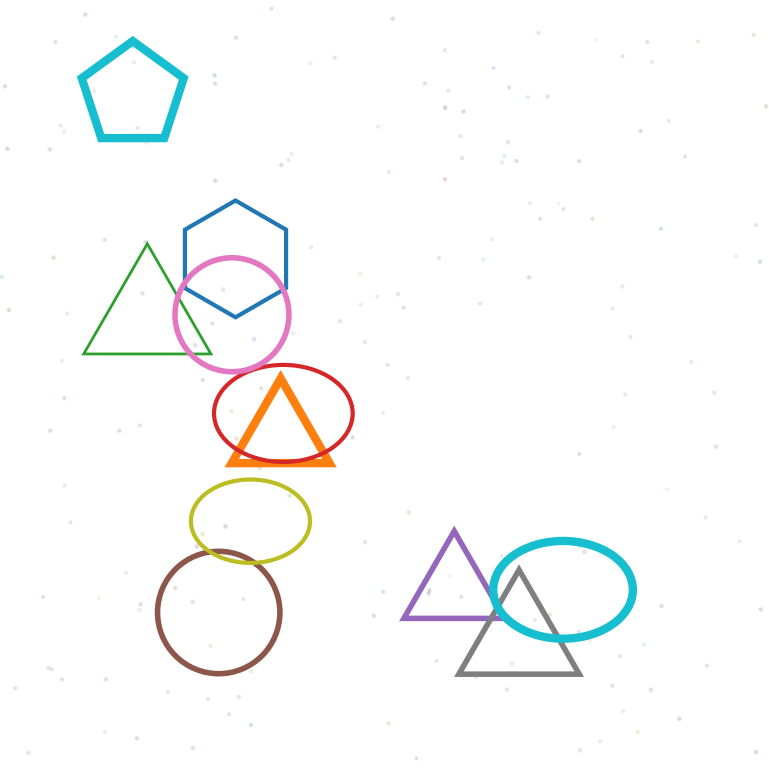[{"shape": "hexagon", "thickness": 1.5, "radius": 0.38, "center": [0.306, 0.664]}, {"shape": "triangle", "thickness": 3, "radius": 0.37, "center": [0.364, 0.435]}, {"shape": "triangle", "thickness": 1, "radius": 0.48, "center": [0.191, 0.588]}, {"shape": "oval", "thickness": 1.5, "radius": 0.45, "center": [0.368, 0.463]}, {"shape": "triangle", "thickness": 2, "radius": 0.38, "center": [0.59, 0.235]}, {"shape": "circle", "thickness": 2, "radius": 0.4, "center": [0.284, 0.205]}, {"shape": "circle", "thickness": 2, "radius": 0.37, "center": [0.301, 0.591]}, {"shape": "triangle", "thickness": 2, "radius": 0.45, "center": [0.674, 0.17]}, {"shape": "oval", "thickness": 1.5, "radius": 0.39, "center": [0.325, 0.323]}, {"shape": "pentagon", "thickness": 3, "radius": 0.35, "center": [0.172, 0.877]}, {"shape": "oval", "thickness": 3, "radius": 0.45, "center": [0.731, 0.234]}]